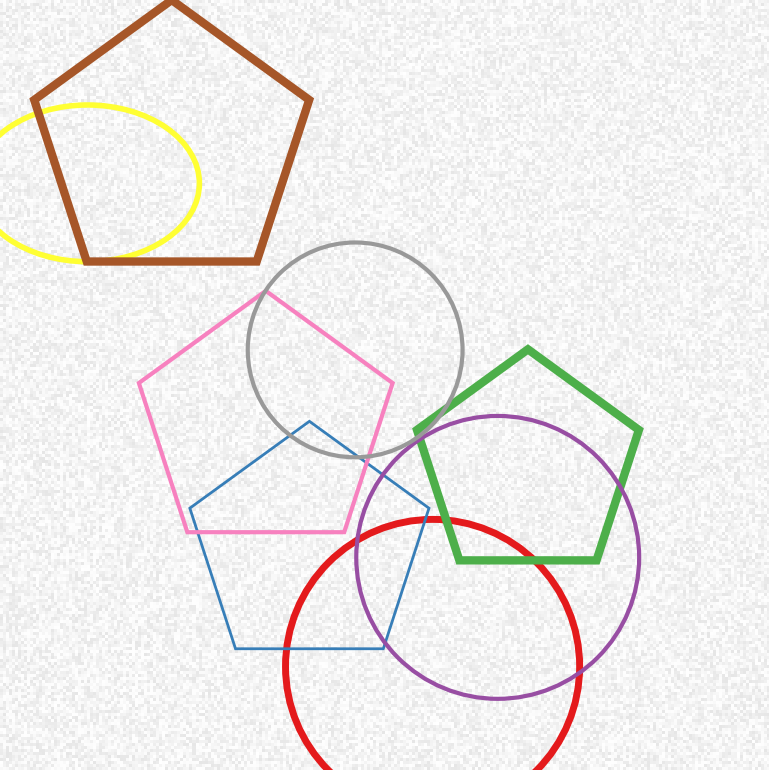[{"shape": "circle", "thickness": 2.5, "radius": 0.95, "center": [0.562, 0.134]}, {"shape": "pentagon", "thickness": 1, "radius": 0.82, "center": [0.402, 0.29]}, {"shape": "pentagon", "thickness": 3, "radius": 0.76, "center": [0.686, 0.395]}, {"shape": "circle", "thickness": 1.5, "radius": 0.92, "center": [0.646, 0.276]}, {"shape": "oval", "thickness": 2, "radius": 0.73, "center": [0.114, 0.762]}, {"shape": "pentagon", "thickness": 3, "radius": 0.94, "center": [0.223, 0.812]}, {"shape": "pentagon", "thickness": 1.5, "radius": 0.87, "center": [0.345, 0.449]}, {"shape": "circle", "thickness": 1.5, "radius": 0.7, "center": [0.461, 0.546]}]